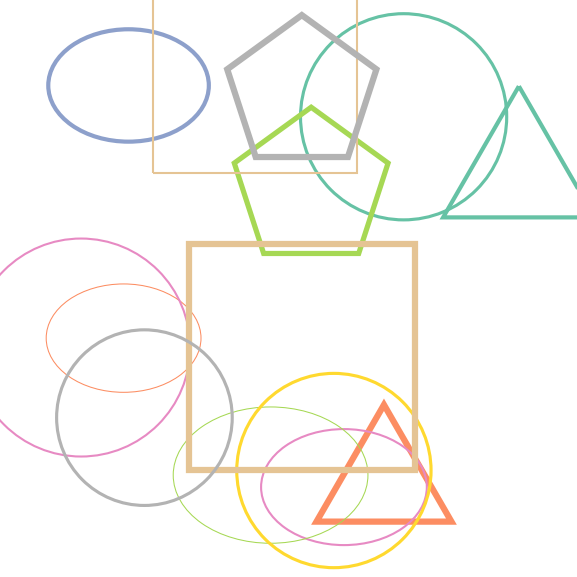[{"shape": "circle", "thickness": 1.5, "radius": 0.89, "center": [0.699, 0.797]}, {"shape": "triangle", "thickness": 2, "radius": 0.76, "center": [0.898, 0.698]}, {"shape": "oval", "thickness": 0.5, "radius": 0.67, "center": [0.214, 0.414]}, {"shape": "triangle", "thickness": 3, "radius": 0.67, "center": [0.665, 0.163]}, {"shape": "oval", "thickness": 2, "radius": 0.7, "center": [0.223, 0.851]}, {"shape": "oval", "thickness": 1, "radius": 0.72, "center": [0.596, 0.156]}, {"shape": "circle", "thickness": 1, "radius": 0.94, "center": [0.14, 0.397]}, {"shape": "oval", "thickness": 0.5, "radius": 0.84, "center": [0.469, 0.176]}, {"shape": "pentagon", "thickness": 2.5, "radius": 0.7, "center": [0.539, 0.673]}, {"shape": "circle", "thickness": 1.5, "radius": 0.84, "center": [0.578, 0.184]}, {"shape": "square", "thickness": 1, "radius": 0.88, "center": [0.441, 0.875]}, {"shape": "square", "thickness": 3, "radius": 0.98, "center": [0.522, 0.38]}, {"shape": "circle", "thickness": 1.5, "radius": 0.76, "center": [0.25, 0.276]}, {"shape": "pentagon", "thickness": 3, "radius": 0.68, "center": [0.523, 0.837]}]